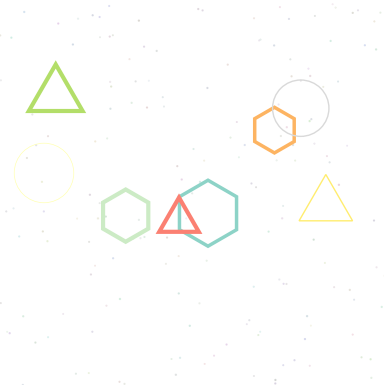[{"shape": "hexagon", "thickness": 2.5, "radius": 0.43, "center": [0.54, 0.446]}, {"shape": "circle", "thickness": 0.5, "radius": 0.39, "center": [0.114, 0.551]}, {"shape": "triangle", "thickness": 3, "radius": 0.3, "center": [0.465, 0.428]}, {"shape": "hexagon", "thickness": 2.5, "radius": 0.3, "center": [0.713, 0.662]}, {"shape": "triangle", "thickness": 3, "radius": 0.4, "center": [0.145, 0.752]}, {"shape": "circle", "thickness": 1, "radius": 0.37, "center": [0.781, 0.719]}, {"shape": "hexagon", "thickness": 3, "radius": 0.34, "center": [0.326, 0.44]}, {"shape": "triangle", "thickness": 1, "radius": 0.4, "center": [0.846, 0.467]}]